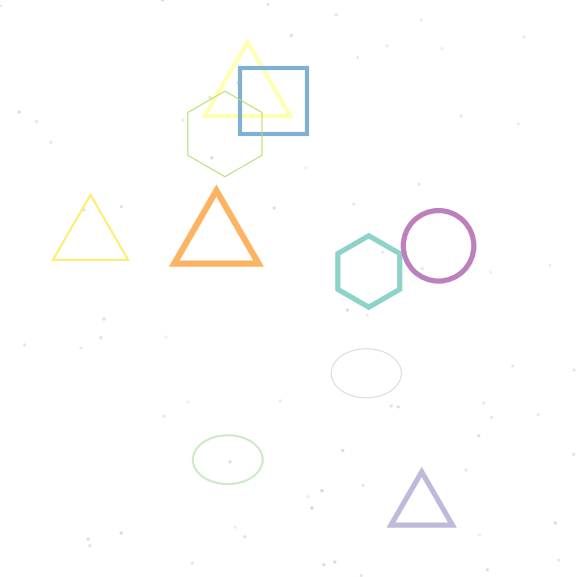[{"shape": "hexagon", "thickness": 2.5, "radius": 0.31, "center": [0.639, 0.529]}, {"shape": "triangle", "thickness": 2, "radius": 0.43, "center": [0.429, 0.841]}, {"shape": "triangle", "thickness": 2.5, "radius": 0.31, "center": [0.73, 0.121]}, {"shape": "square", "thickness": 2, "radius": 0.29, "center": [0.473, 0.824]}, {"shape": "triangle", "thickness": 3, "radius": 0.42, "center": [0.375, 0.585]}, {"shape": "hexagon", "thickness": 0.5, "radius": 0.37, "center": [0.389, 0.767]}, {"shape": "oval", "thickness": 0.5, "radius": 0.3, "center": [0.634, 0.353]}, {"shape": "circle", "thickness": 2.5, "radius": 0.31, "center": [0.759, 0.573]}, {"shape": "oval", "thickness": 1, "radius": 0.3, "center": [0.394, 0.203]}, {"shape": "triangle", "thickness": 1, "radius": 0.38, "center": [0.157, 0.587]}]